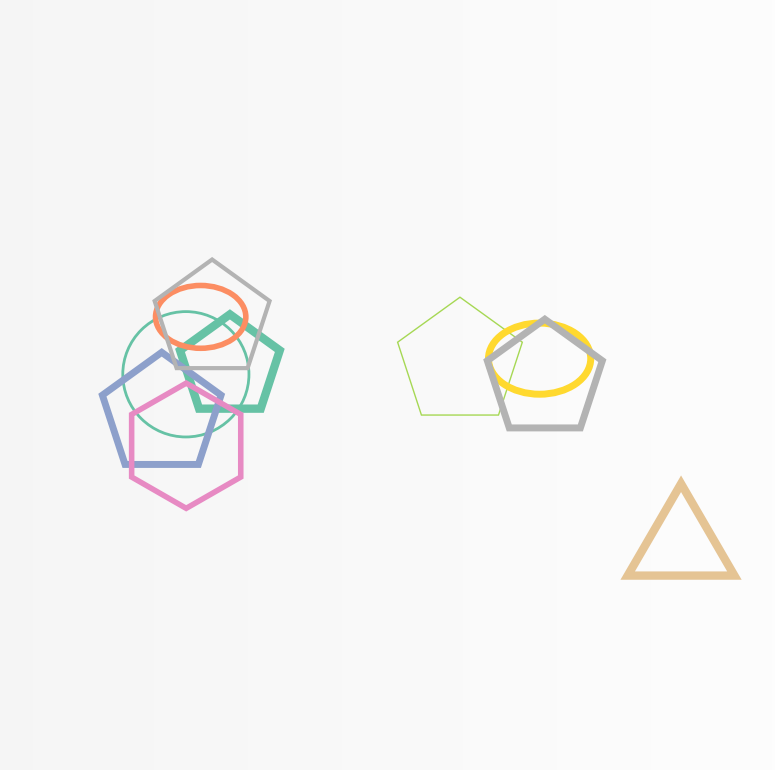[{"shape": "circle", "thickness": 1, "radius": 0.41, "center": [0.24, 0.514]}, {"shape": "pentagon", "thickness": 3, "radius": 0.34, "center": [0.297, 0.524]}, {"shape": "oval", "thickness": 2, "radius": 0.29, "center": [0.259, 0.588]}, {"shape": "pentagon", "thickness": 2.5, "radius": 0.4, "center": [0.209, 0.462]}, {"shape": "hexagon", "thickness": 2, "radius": 0.41, "center": [0.24, 0.421]}, {"shape": "pentagon", "thickness": 0.5, "radius": 0.42, "center": [0.594, 0.529]}, {"shape": "oval", "thickness": 2.5, "radius": 0.33, "center": [0.696, 0.534]}, {"shape": "triangle", "thickness": 3, "radius": 0.4, "center": [0.879, 0.292]}, {"shape": "pentagon", "thickness": 1.5, "radius": 0.39, "center": [0.274, 0.585]}, {"shape": "pentagon", "thickness": 2.5, "radius": 0.39, "center": [0.703, 0.507]}]